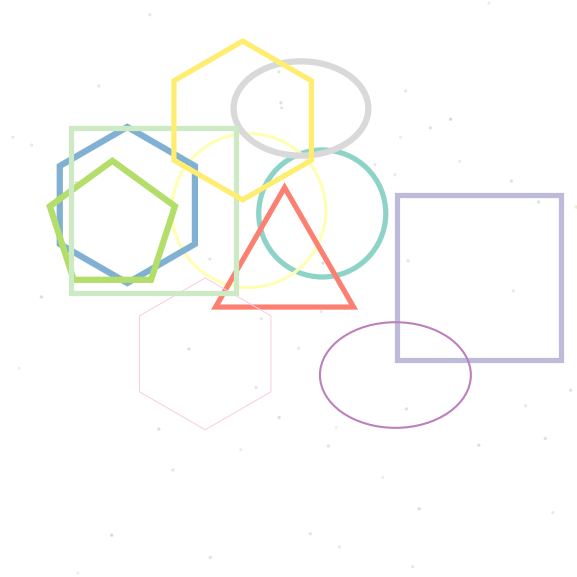[{"shape": "circle", "thickness": 2.5, "radius": 0.55, "center": [0.558, 0.629]}, {"shape": "circle", "thickness": 1.5, "radius": 0.67, "center": [0.431, 0.635]}, {"shape": "square", "thickness": 2.5, "radius": 0.71, "center": [0.83, 0.519]}, {"shape": "triangle", "thickness": 2.5, "radius": 0.69, "center": [0.493, 0.536]}, {"shape": "hexagon", "thickness": 3, "radius": 0.68, "center": [0.22, 0.644]}, {"shape": "pentagon", "thickness": 3, "radius": 0.57, "center": [0.195, 0.607]}, {"shape": "hexagon", "thickness": 0.5, "radius": 0.66, "center": [0.355, 0.386]}, {"shape": "oval", "thickness": 3, "radius": 0.58, "center": [0.521, 0.811]}, {"shape": "oval", "thickness": 1, "radius": 0.65, "center": [0.685, 0.35]}, {"shape": "square", "thickness": 2.5, "radius": 0.71, "center": [0.266, 0.634]}, {"shape": "hexagon", "thickness": 2.5, "radius": 0.69, "center": [0.42, 0.791]}]